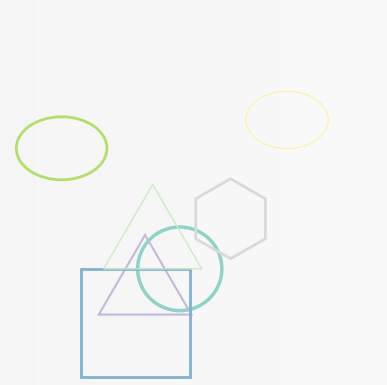[{"shape": "circle", "thickness": 2.5, "radius": 0.54, "center": [0.464, 0.302]}, {"shape": "triangle", "thickness": 1.5, "radius": 0.69, "center": [0.374, 0.252]}, {"shape": "square", "thickness": 2, "radius": 0.7, "center": [0.35, 0.16]}, {"shape": "oval", "thickness": 2, "radius": 0.58, "center": [0.159, 0.615]}, {"shape": "hexagon", "thickness": 2, "radius": 0.52, "center": [0.595, 0.432]}, {"shape": "triangle", "thickness": 1, "radius": 0.73, "center": [0.394, 0.375]}, {"shape": "oval", "thickness": 0.5, "radius": 0.53, "center": [0.741, 0.689]}]